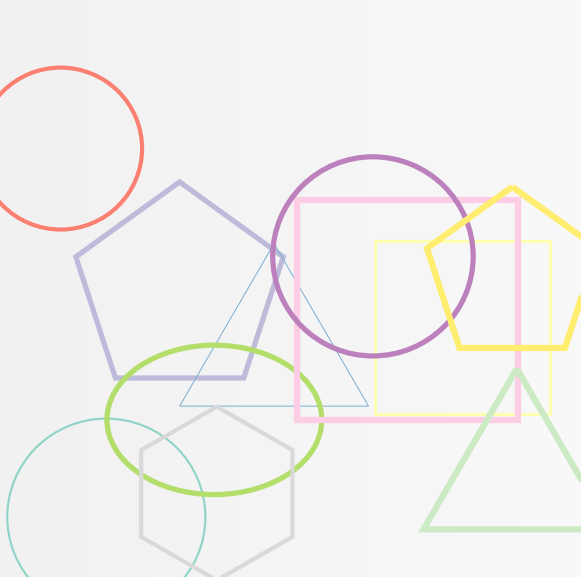[{"shape": "circle", "thickness": 1, "radius": 0.85, "center": [0.183, 0.104]}, {"shape": "square", "thickness": 1.5, "radius": 0.75, "center": [0.796, 0.431]}, {"shape": "pentagon", "thickness": 2.5, "radius": 0.94, "center": [0.309, 0.496]}, {"shape": "circle", "thickness": 2, "radius": 0.7, "center": [0.104, 0.742]}, {"shape": "triangle", "thickness": 0.5, "radius": 0.94, "center": [0.472, 0.39]}, {"shape": "oval", "thickness": 2.5, "radius": 0.92, "center": [0.369, 0.272]}, {"shape": "square", "thickness": 3, "radius": 0.95, "center": [0.701, 0.462]}, {"shape": "hexagon", "thickness": 2, "radius": 0.75, "center": [0.373, 0.145]}, {"shape": "circle", "thickness": 2.5, "radius": 0.86, "center": [0.642, 0.555]}, {"shape": "triangle", "thickness": 3, "radius": 0.93, "center": [0.889, 0.175]}, {"shape": "pentagon", "thickness": 3, "radius": 0.77, "center": [0.881, 0.521]}]